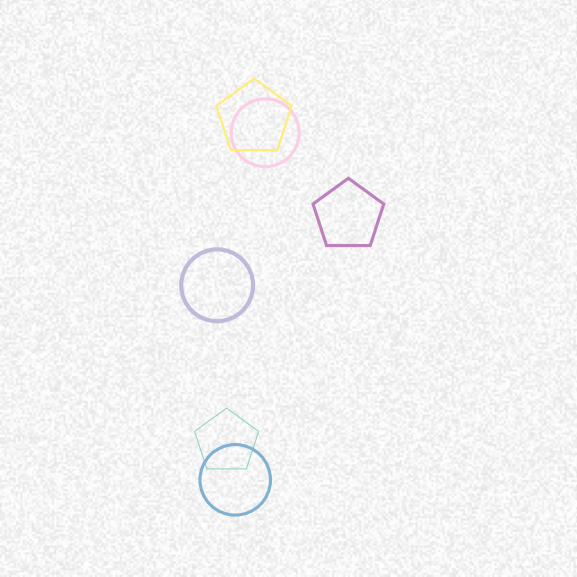[{"shape": "pentagon", "thickness": 0.5, "radius": 0.29, "center": [0.392, 0.234]}, {"shape": "circle", "thickness": 2, "radius": 0.31, "center": [0.376, 0.505]}, {"shape": "circle", "thickness": 1.5, "radius": 0.31, "center": [0.407, 0.168]}, {"shape": "circle", "thickness": 1.5, "radius": 0.29, "center": [0.459, 0.769]}, {"shape": "pentagon", "thickness": 1.5, "radius": 0.32, "center": [0.603, 0.626]}, {"shape": "pentagon", "thickness": 1, "radius": 0.34, "center": [0.44, 0.795]}]